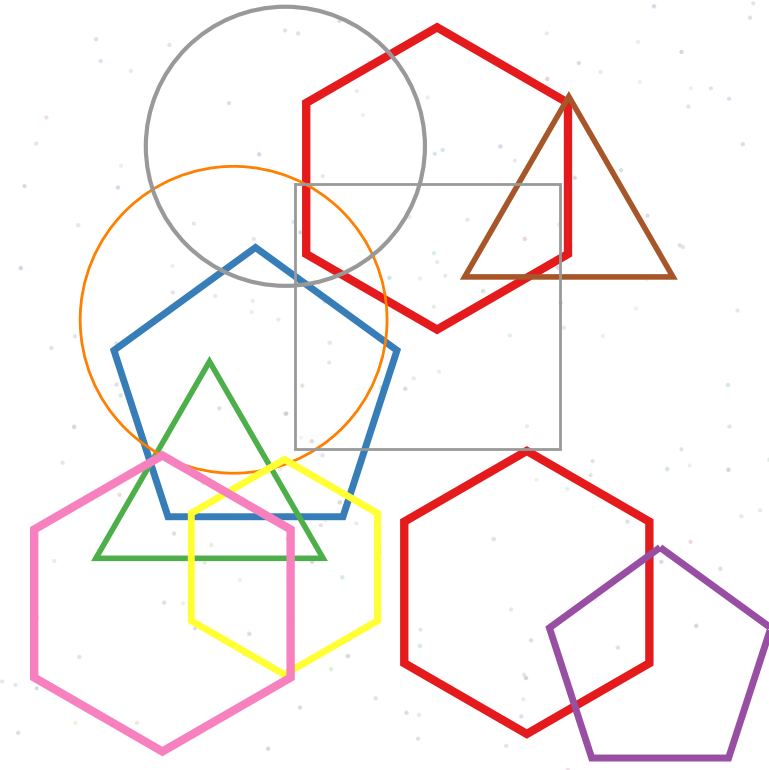[{"shape": "hexagon", "thickness": 3, "radius": 0.92, "center": [0.684, 0.231]}, {"shape": "hexagon", "thickness": 3, "radius": 0.98, "center": [0.568, 0.768]}, {"shape": "pentagon", "thickness": 2.5, "radius": 0.97, "center": [0.332, 0.485]}, {"shape": "triangle", "thickness": 2, "radius": 0.85, "center": [0.272, 0.36]}, {"shape": "pentagon", "thickness": 2.5, "radius": 0.76, "center": [0.857, 0.138]}, {"shape": "circle", "thickness": 1, "radius": 1.0, "center": [0.303, 0.585]}, {"shape": "hexagon", "thickness": 2.5, "radius": 0.7, "center": [0.369, 0.264]}, {"shape": "triangle", "thickness": 2, "radius": 0.78, "center": [0.739, 0.718]}, {"shape": "hexagon", "thickness": 3, "radius": 0.96, "center": [0.211, 0.216]}, {"shape": "square", "thickness": 1, "radius": 0.86, "center": [0.555, 0.589]}, {"shape": "circle", "thickness": 1.5, "radius": 0.91, "center": [0.371, 0.81]}]